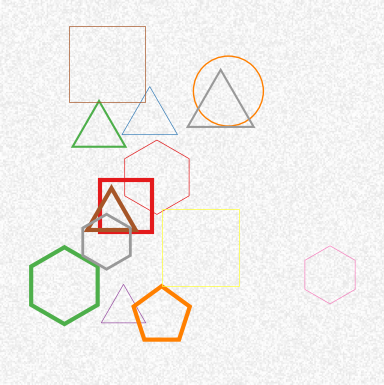[{"shape": "square", "thickness": 3, "radius": 0.34, "center": [0.328, 0.466]}, {"shape": "hexagon", "thickness": 0.5, "radius": 0.48, "center": [0.408, 0.54]}, {"shape": "triangle", "thickness": 0.5, "radius": 0.42, "center": [0.389, 0.692]}, {"shape": "triangle", "thickness": 1.5, "radius": 0.4, "center": [0.257, 0.659]}, {"shape": "hexagon", "thickness": 3, "radius": 0.5, "center": [0.167, 0.258]}, {"shape": "triangle", "thickness": 0.5, "radius": 0.33, "center": [0.321, 0.195]}, {"shape": "circle", "thickness": 1, "radius": 0.45, "center": [0.593, 0.763]}, {"shape": "pentagon", "thickness": 3, "radius": 0.38, "center": [0.42, 0.18]}, {"shape": "square", "thickness": 0.5, "radius": 0.5, "center": [0.521, 0.357]}, {"shape": "square", "thickness": 0.5, "radius": 0.49, "center": [0.277, 0.833]}, {"shape": "triangle", "thickness": 3, "radius": 0.36, "center": [0.29, 0.439]}, {"shape": "hexagon", "thickness": 0.5, "radius": 0.38, "center": [0.857, 0.286]}, {"shape": "hexagon", "thickness": 2, "radius": 0.36, "center": [0.277, 0.372]}, {"shape": "triangle", "thickness": 1.5, "radius": 0.49, "center": [0.573, 0.72]}]